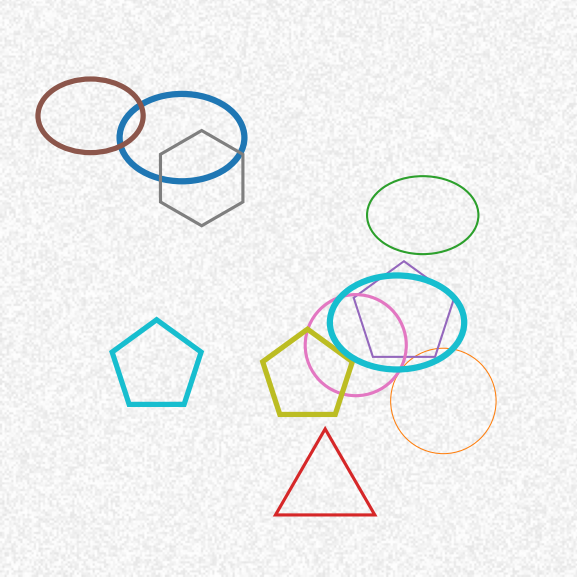[{"shape": "oval", "thickness": 3, "radius": 0.54, "center": [0.315, 0.761]}, {"shape": "circle", "thickness": 0.5, "radius": 0.46, "center": [0.768, 0.305]}, {"shape": "oval", "thickness": 1, "radius": 0.48, "center": [0.732, 0.627]}, {"shape": "triangle", "thickness": 1.5, "radius": 0.5, "center": [0.563, 0.157]}, {"shape": "pentagon", "thickness": 1, "radius": 0.46, "center": [0.7, 0.455]}, {"shape": "oval", "thickness": 2.5, "radius": 0.46, "center": [0.157, 0.799]}, {"shape": "circle", "thickness": 1.5, "radius": 0.44, "center": [0.616, 0.401]}, {"shape": "hexagon", "thickness": 1.5, "radius": 0.41, "center": [0.349, 0.691]}, {"shape": "pentagon", "thickness": 2.5, "radius": 0.41, "center": [0.533, 0.348]}, {"shape": "pentagon", "thickness": 2.5, "radius": 0.41, "center": [0.271, 0.364]}, {"shape": "oval", "thickness": 3, "radius": 0.58, "center": [0.687, 0.441]}]